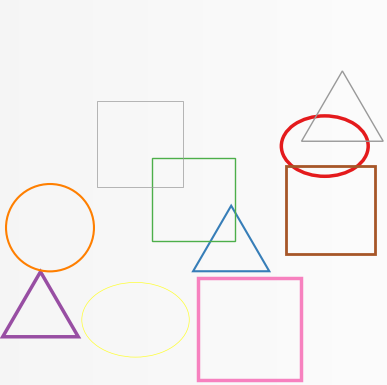[{"shape": "oval", "thickness": 2.5, "radius": 0.56, "center": [0.838, 0.621]}, {"shape": "triangle", "thickness": 1.5, "radius": 0.57, "center": [0.597, 0.352]}, {"shape": "square", "thickness": 1, "radius": 0.54, "center": [0.499, 0.482]}, {"shape": "triangle", "thickness": 2.5, "radius": 0.56, "center": [0.104, 0.182]}, {"shape": "circle", "thickness": 1.5, "radius": 0.57, "center": [0.129, 0.409]}, {"shape": "oval", "thickness": 0.5, "radius": 0.69, "center": [0.35, 0.169]}, {"shape": "square", "thickness": 2, "radius": 0.57, "center": [0.853, 0.455]}, {"shape": "square", "thickness": 2.5, "radius": 0.66, "center": [0.644, 0.146]}, {"shape": "triangle", "thickness": 1, "radius": 0.61, "center": [0.884, 0.694]}, {"shape": "square", "thickness": 0.5, "radius": 0.56, "center": [0.362, 0.626]}]